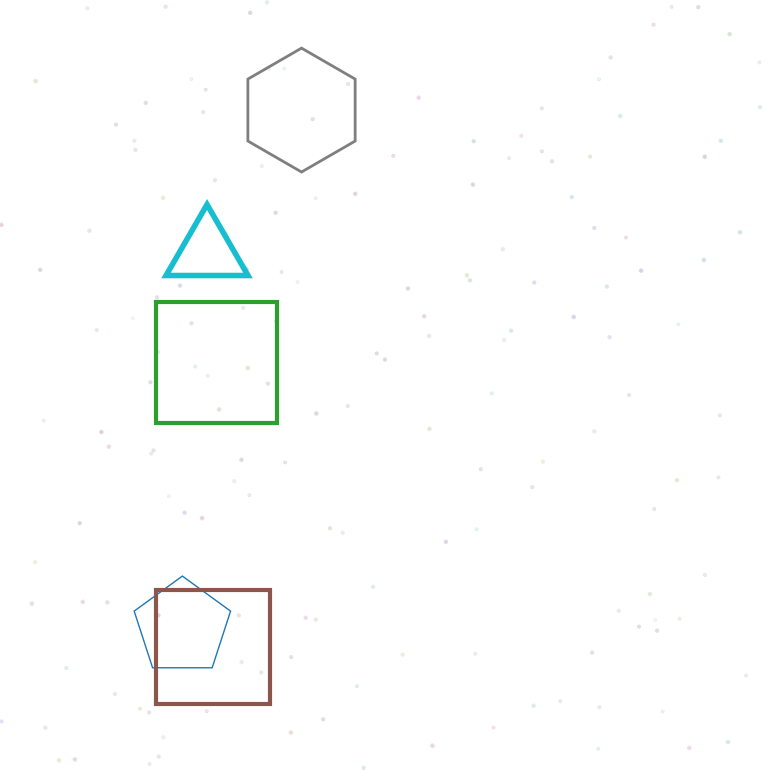[{"shape": "pentagon", "thickness": 0.5, "radius": 0.33, "center": [0.237, 0.186]}, {"shape": "square", "thickness": 1.5, "radius": 0.39, "center": [0.281, 0.529]}, {"shape": "square", "thickness": 1.5, "radius": 0.37, "center": [0.276, 0.16]}, {"shape": "hexagon", "thickness": 1, "radius": 0.4, "center": [0.392, 0.857]}, {"shape": "triangle", "thickness": 2, "radius": 0.31, "center": [0.269, 0.673]}]